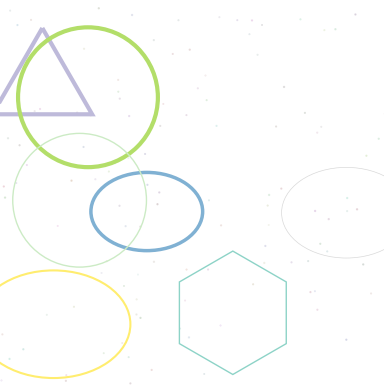[{"shape": "hexagon", "thickness": 1, "radius": 0.8, "center": [0.605, 0.188]}, {"shape": "triangle", "thickness": 3, "radius": 0.75, "center": [0.11, 0.778]}, {"shape": "oval", "thickness": 2.5, "radius": 0.73, "center": [0.381, 0.451]}, {"shape": "circle", "thickness": 3, "radius": 0.91, "center": [0.228, 0.747]}, {"shape": "oval", "thickness": 0.5, "radius": 0.84, "center": [0.9, 0.448]}, {"shape": "circle", "thickness": 1, "radius": 0.87, "center": [0.207, 0.48]}, {"shape": "oval", "thickness": 1.5, "radius": 1.0, "center": [0.139, 0.158]}]